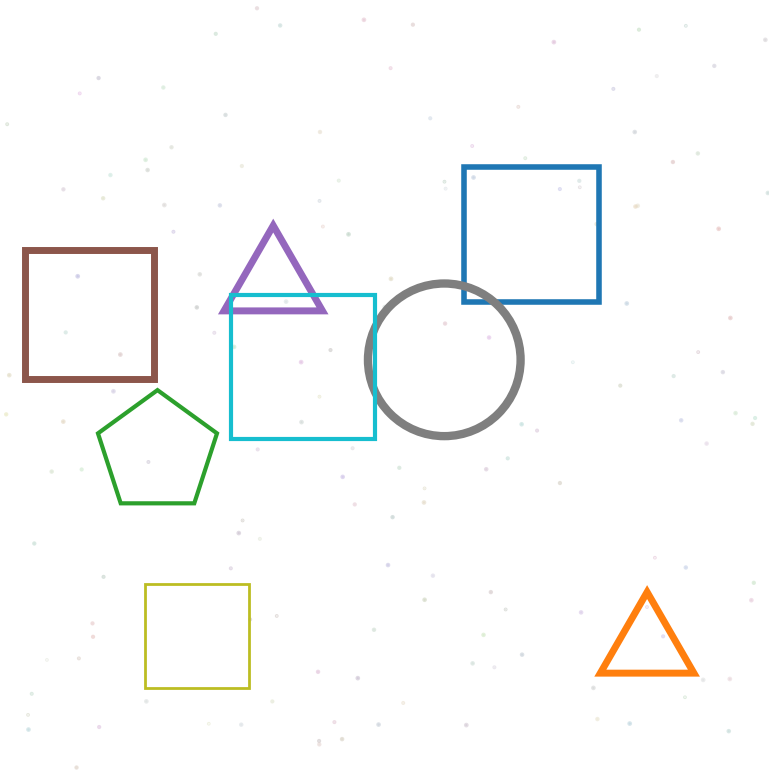[{"shape": "square", "thickness": 2, "radius": 0.44, "center": [0.69, 0.695]}, {"shape": "triangle", "thickness": 2.5, "radius": 0.35, "center": [0.84, 0.161]}, {"shape": "pentagon", "thickness": 1.5, "radius": 0.41, "center": [0.205, 0.412]}, {"shape": "triangle", "thickness": 2.5, "radius": 0.37, "center": [0.355, 0.633]}, {"shape": "square", "thickness": 2.5, "radius": 0.42, "center": [0.116, 0.591]}, {"shape": "circle", "thickness": 3, "radius": 0.5, "center": [0.577, 0.533]}, {"shape": "square", "thickness": 1, "radius": 0.34, "center": [0.256, 0.175]}, {"shape": "square", "thickness": 1.5, "radius": 0.47, "center": [0.394, 0.523]}]